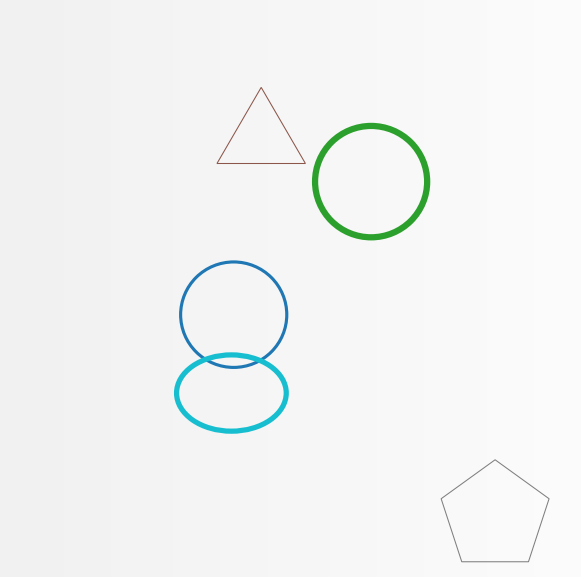[{"shape": "circle", "thickness": 1.5, "radius": 0.46, "center": [0.402, 0.454]}, {"shape": "circle", "thickness": 3, "radius": 0.48, "center": [0.638, 0.685]}, {"shape": "triangle", "thickness": 0.5, "radius": 0.44, "center": [0.449, 0.76]}, {"shape": "pentagon", "thickness": 0.5, "radius": 0.49, "center": [0.852, 0.105]}, {"shape": "oval", "thickness": 2.5, "radius": 0.47, "center": [0.398, 0.319]}]